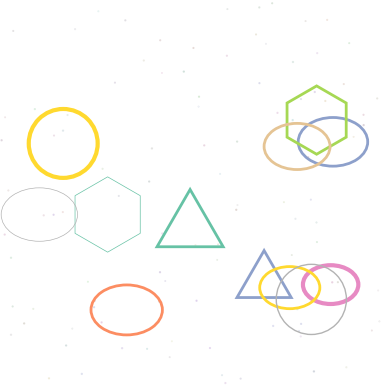[{"shape": "triangle", "thickness": 2, "radius": 0.5, "center": [0.494, 0.409]}, {"shape": "hexagon", "thickness": 0.5, "radius": 0.49, "center": [0.28, 0.443]}, {"shape": "oval", "thickness": 2, "radius": 0.46, "center": [0.329, 0.195]}, {"shape": "oval", "thickness": 2, "radius": 0.45, "center": [0.865, 0.632]}, {"shape": "triangle", "thickness": 2, "radius": 0.41, "center": [0.686, 0.268]}, {"shape": "oval", "thickness": 3, "radius": 0.36, "center": [0.859, 0.261]}, {"shape": "hexagon", "thickness": 2, "radius": 0.44, "center": [0.822, 0.688]}, {"shape": "oval", "thickness": 2, "radius": 0.39, "center": [0.753, 0.253]}, {"shape": "circle", "thickness": 3, "radius": 0.45, "center": [0.164, 0.627]}, {"shape": "oval", "thickness": 2, "radius": 0.43, "center": [0.772, 0.62]}, {"shape": "oval", "thickness": 0.5, "radius": 0.5, "center": [0.102, 0.443]}, {"shape": "circle", "thickness": 1, "radius": 0.46, "center": [0.809, 0.222]}]